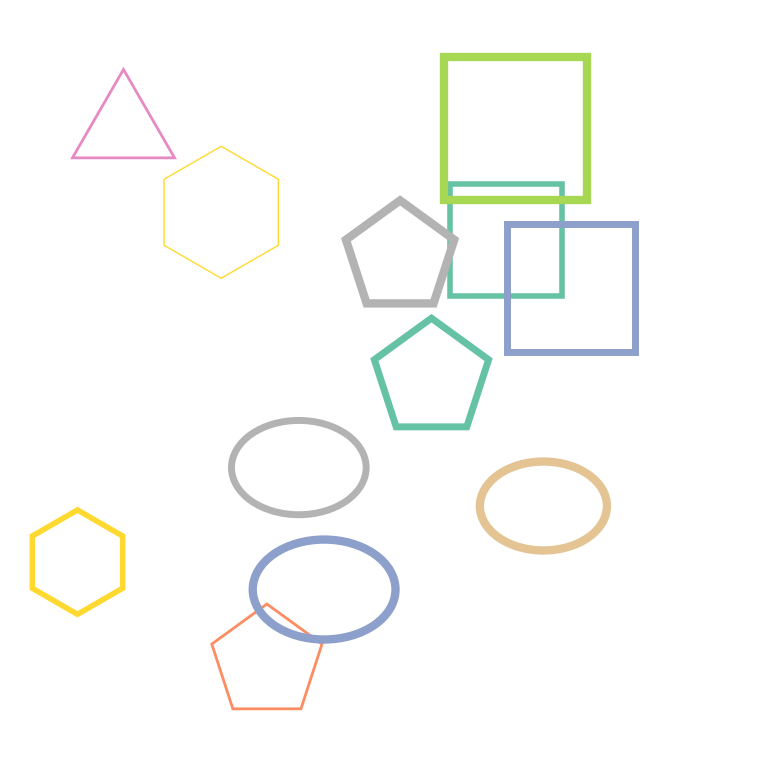[{"shape": "pentagon", "thickness": 2.5, "radius": 0.39, "center": [0.56, 0.509]}, {"shape": "square", "thickness": 2, "radius": 0.36, "center": [0.657, 0.689]}, {"shape": "pentagon", "thickness": 1, "radius": 0.38, "center": [0.347, 0.14]}, {"shape": "square", "thickness": 2.5, "radius": 0.42, "center": [0.742, 0.626]}, {"shape": "oval", "thickness": 3, "radius": 0.46, "center": [0.421, 0.234]}, {"shape": "triangle", "thickness": 1, "radius": 0.38, "center": [0.16, 0.833]}, {"shape": "square", "thickness": 3, "radius": 0.46, "center": [0.669, 0.833]}, {"shape": "hexagon", "thickness": 2, "radius": 0.34, "center": [0.101, 0.27]}, {"shape": "hexagon", "thickness": 0.5, "radius": 0.43, "center": [0.287, 0.724]}, {"shape": "oval", "thickness": 3, "radius": 0.41, "center": [0.706, 0.343]}, {"shape": "pentagon", "thickness": 3, "radius": 0.37, "center": [0.52, 0.666]}, {"shape": "oval", "thickness": 2.5, "radius": 0.44, "center": [0.388, 0.393]}]